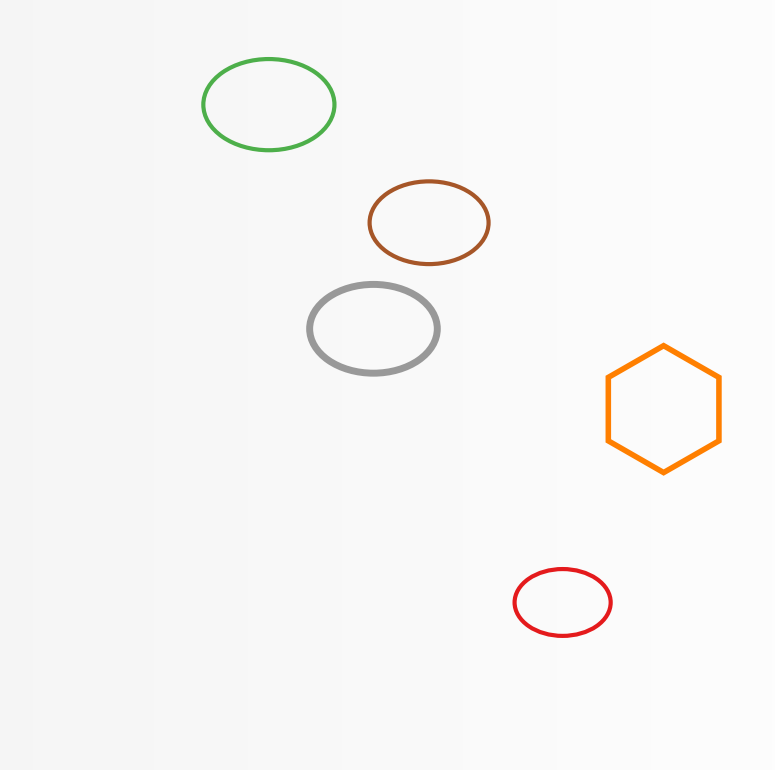[{"shape": "oval", "thickness": 1.5, "radius": 0.31, "center": [0.726, 0.218]}, {"shape": "oval", "thickness": 1.5, "radius": 0.42, "center": [0.347, 0.864]}, {"shape": "hexagon", "thickness": 2, "radius": 0.41, "center": [0.856, 0.469]}, {"shape": "oval", "thickness": 1.5, "radius": 0.38, "center": [0.554, 0.711]}, {"shape": "oval", "thickness": 2.5, "radius": 0.41, "center": [0.482, 0.573]}]